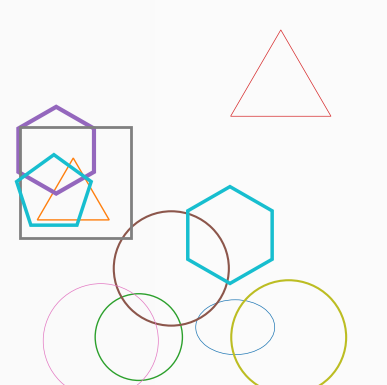[{"shape": "oval", "thickness": 0.5, "radius": 0.51, "center": [0.607, 0.15]}, {"shape": "triangle", "thickness": 1, "radius": 0.54, "center": [0.189, 0.482]}, {"shape": "circle", "thickness": 1, "radius": 0.56, "center": [0.358, 0.124]}, {"shape": "triangle", "thickness": 0.5, "radius": 0.75, "center": [0.725, 0.773]}, {"shape": "hexagon", "thickness": 3, "radius": 0.56, "center": [0.145, 0.61]}, {"shape": "circle", "thickness": 1.5, "radius": 0.74, "center": [0.442, 0.303]}, {"shape": "circle", "thickness": 0.5, "radius": 0.74, "center": [0.26, 0.115]}, {"shape": "square", "thickness": 2, "radius": 0.72, "center": [0.195, 0.525]}, {"shape": "circle", "thickness": 1.5, "radius": 0.74, "center": [0.745, 0.124]}, {"shape": "pentagon", "thickness": 2.5, "radius": 0.51, "center": [0.139, 0.497]}, {"shape": "hexagon", "thickness": 2.5, "radius": 0.63, "center": [0.593, 0.389]}]